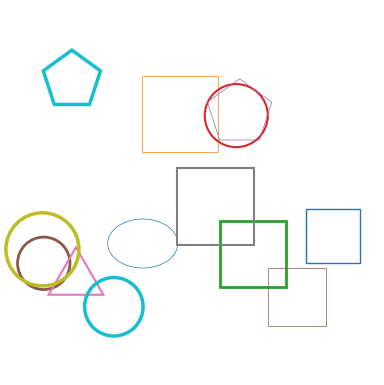[{"shape": "oval", "thickness": 0.5, "radius": 0.45, "center": [0.371, 0.367]}, {"shape": "square", "thickness": 1, "radius": 0.35, "center": [0.865, 0.387]}, {"shape": "square", "thickness": 0.5, "radius": 0.49, "center": [0.468, 0.703]}, {"shape": "square", "thickness": 2, "radius": 0.43, "center": [0.657, 0.34]}, {"shape": "circle", "thickness": 1.5, "radius": 0.41, "center": [0.614, 0.7]}, {"shape": "pentagon", "thickness": 0.5, "radius": 0.44, "center": [0.622, 0.707]}, {"shape": "square", "thickness": 0.5, "radius": 0.38, "center": [0.772, 0.228]}, {"shape": "circle", "thickness": 2, "radius": 0.34, "center": [0.114, 0.316]}, {"shape": "triangle", "thickness": 1.5, "radius": 0.41, "center": [0.197, 0.275]}, {"shape": "square", "thickness": 1.5, "radius": 0.5, "center": [0.559, 0.464]}, {"shape": "circle", "thickness": 2.5, "radius": 0.47, "center": [0.11, 0.352]}, {"shape": "pentagon", "thickness": 2.5, "radius": 0.39, "center": [0.187, 0.792]}, {"shape": "circle", "thickness": 2.5, "radius": 0.38, "center": [0.296, 0.203]}]